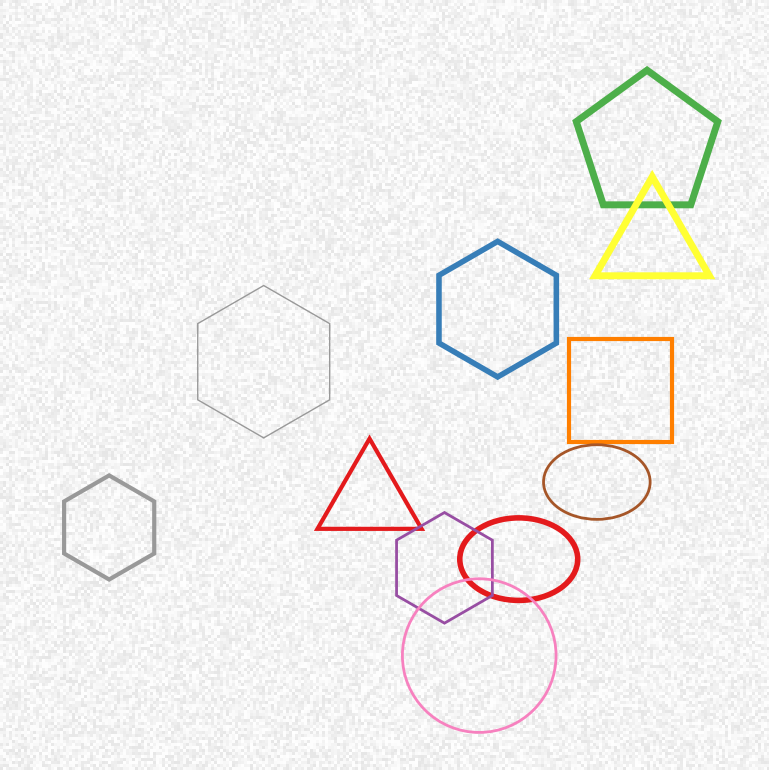[{"shape": "triangle", "thickness": 1.5, "radius": 0.39, "center": [0.48, 0.352]}, {"shape": "oval", "thickness": 2, "radius": 0.38, "center": [0.674, 0.274]}, {"shape": "hexagon", "thickness": 2, "radius": 0.44, "center": [0.646, 0.598]}, {"shape": "pentagon", "thickness": 2.5, "radius": 0.48, "center": [0.84, 0.812]}, {"shape": "hexagon", "thickness": 1, "radius": 0.36, "center": [0.577, 0.263]}, {"shape": "square", "thickness": 1.5, "radius": 0.34, "center": [0.806, 0.492]}, {"shape": "triangle", "thickness": 2.5, "radius": 0.43, "center": [0.847, 0.685]}, {"shape": "oval", "thickness": 1, "radius": 0.35, "center": [0.775, 0.374]}, {"shape": "circle", "thickness": 1, "radius": 0.5, "center": [0.622, 0.149]}, {"shape": "hexagon", "thickness": 1.5, "radius": 0.34, "center": [0.142, 0.315]}, {"shape": "hexagon", "thickness": 0.5, "radius": 0.49, "center": [0.342, 0.53]}]